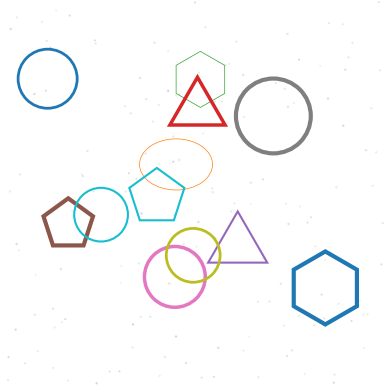[{"shape": "hexagon", "thickness": 3, "radius": 0.47, "center": [0.845, 0.252]}, {"shape": "circle", "thickness": 2, "radius": 0.38, "center": [0.124, 0.796]}, {"shape": "oval", "thickness": 0.5, "radius": 0.47, "center": [0.457, 0.573]}, {"shape": "hexagon", "thickness": 0.5, "radius": 0.36, "center": [0.521, 0.794]}, {"shape": "triangle", "thickness": 2.5, "radius": 0.41, "center": [0.513, 0.717]}, {"shape": "triangle", "thickness": 1.5, "radius": 0.44, "center": [0.617, 0.362]}, {"shape": "pentagon", "thickness": 3, "radius": 0.34, "center": [0.177, 0.417]}, {"shape": "circle", "thickness": 2.5, "radius": 0.39, "center": [0.454, 0.281]}, {"shape": "circle", "thickness": 3, "radius": 0.49, "center": [0.71, 0.699]}, {"shape": "circle", "thickness": 2, "radius": 0.35, "center": [0.502, 0.337]}, {"shape": "pentagon", "thickness": 1.5, "radius": 0.38, "center": [0.407, 0.489]}, {"shape": "circle", "thickness": 1.5, "radius": 0.35, "center": [0.263, 0.442]}]